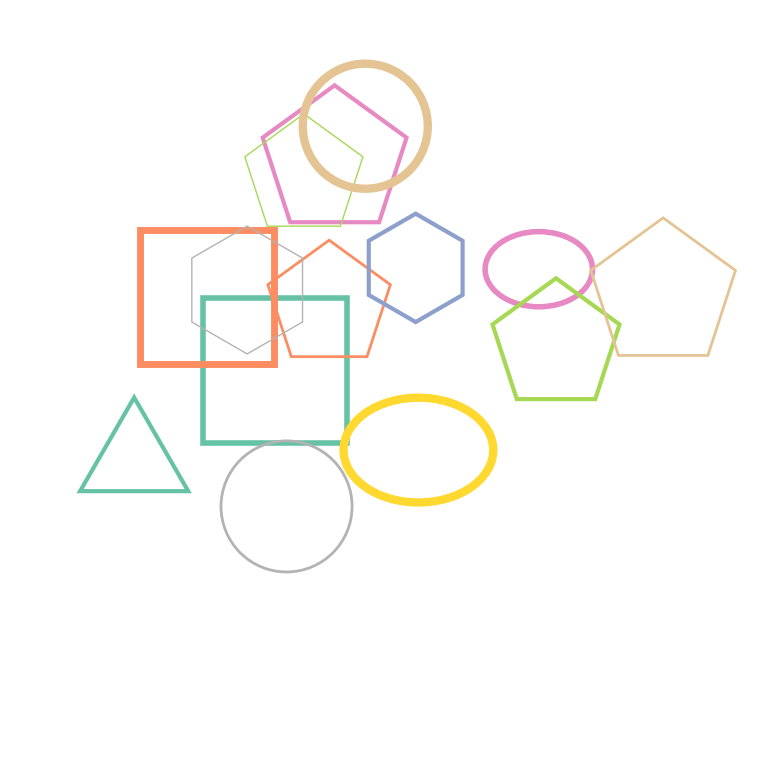[{"shape": "square", "thickness": 2, "radius": 0.47, "center": [0.357, 0.519]}, {"shape": "triangle", "thickness": 1.5, "radius": 0.41, "center": [0.174, 0.403]}, {"shape": "square", "thickness": 2.5, "radius": 0.43, "center": [0.269, 0.614]}, {"shape": "pentagon", "thickness": 1, "radius": 0.42, "center": [0.427, 0.604]}, {"shape": "hexagon", "thickness": 1.5, "radius": 0.35, "center": [0.54, 0.652]}, {"shape": "pentagon", "thickness": 1.5, "radius": 0.49, "center": [0.435, 0.791]}, {"shape": "oval", "thickness": 2, "radius": 0.35, "center": [0.7, 0.65]}, {"shape": "pentagon", "thickness": 0.5, "radius": 0.4, "center": [0.395, 0.771]}, {"shape": "pentagon", "thickness": 1.5, "radius": 0.43, "center": [0.722, 0.552]}, {"shape": "oval", "thickness": 3, "radius": 0.49, "center": [0.543, 0.415]}, {"shape": "pentagon", "thickness": 1, "radius": 0.49, "center": [0.861, 0.618]}, {"shape": "circle", "thickness": 3, "radius": 0.41, "center": [0.474, 0.836]}, {"shape": "hexagon", "thickness": 0.5, "radius": 0.42, "center": [0.321, 0.623]}, {"shape": "circle", "thickness": 1, "radius": 0.43, "center": [0.372, 0.342]}]